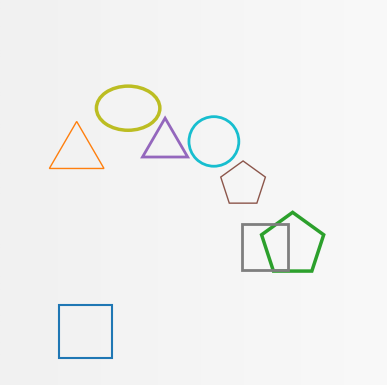[{"shape": "square", "thickness": 1.5, "radius": 0.34, "center": [0.222, 0.14]}, {"shape": "triangle", "thickness": 1, "radius": 0.41, "center": [0.198, 0.603]}, {"shape": "pentagon", "thickness": 2.5, "radius": 0.42, "center": [0.755, 0.364]}, {"shape": "triangle", "thickness": 2, "radius": 0.34, "center": [0.426, 0.626]}, {"shape": "pentagon", "thickness": 1, "radius": 0.3, "center": [0.627, 0.521]}, {"shape": "square", "thickness": 2, "radius": 0.3, "center": [0.684, 0.358]}, {"shape": "oval", "thickness": 2.5, "radius": 0.41, "center": [0.331, 0.719]}, {"shape": "circle", "thickness": 2, "radius": 0.32, "center": [0.552, 0.633]}]